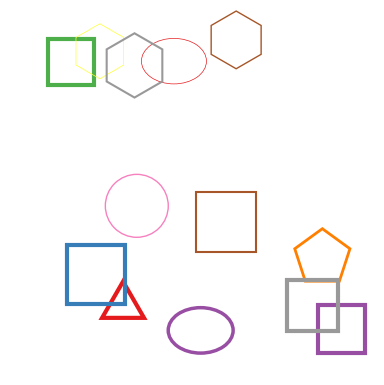[{"shape": "oval", "thickness": 0.5, "radius": 0.42, "center": [0.452, 0.841]}, {"shape": "triangle", "thickness": 3, "radius": 0.31, "center": [0.32, 0.206]}, {"shape": "square", "thickness": 3, "radius": 0.38, "center": [0.249, 0.288]}, {"shape": "square", "thickness": 3, "radius": 0.3, "center": [0.184, 0.839]}, {"shape": "oval", "thickness": 2.5, "radius": 0.42, "center": [0.521, 0.142]}, {"shape": "square", "thickness": 3, "radius": 0.31, "center": [0.887, 0.146]}, {"shape": "pentagon", "thickness": 2, "radius": 0.38, "center": [0.837, 0.331]}, {"shape": "hexagon", "thickness": 0.5, "radius": 0.36, "center": [0.259, 0.867]}, {"shape": "hexagon", "thickness": 1, "radius": 0.37, "center": [0.613, 0.896]}, {"shape": "square", "thickness": 1.5, "radius": 0.39, "center": [0.588, 0.422]}, {"shape": "circle", "thickness": 1, "radius": 0.41, "center": [0.355, 0.465]}, {"shape": "hexagon", "thickness": 1.5, "radius": 0.42, "center": [0.349, 0.83]}, {"shape": "square", "thickness": 3, "radius": 0.33, "center": [0.812, 0.207]}]